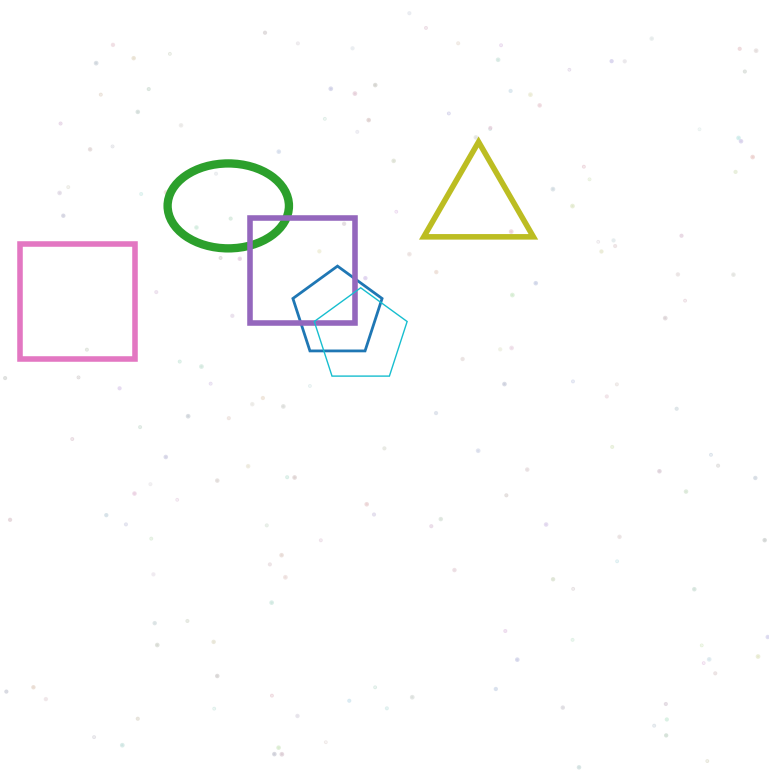[{"shape": "pentagon", "thickness": 1, "radius": 0.3, "center": [0.438, 0.594]}, {"shape": "oval", "thickness": 3, "radius": 0.39, "center": [0.296, 0.733]}, {"shape": "square", "thickness": 2, "radius": 0.34, "center": [0.393, 0.648]}, {"shape": "square", "thickness": 2, "radius": 0.37, "center": [0.101, 0.609]}, {"shape": "triangle", "thickness": 2, "radius": 0.41, "center": [0.622, 0.734]}, {"shape": "pentagon", "thickness": 0.5, "radius": 0.32, "center": [0.468, 0.563]}]